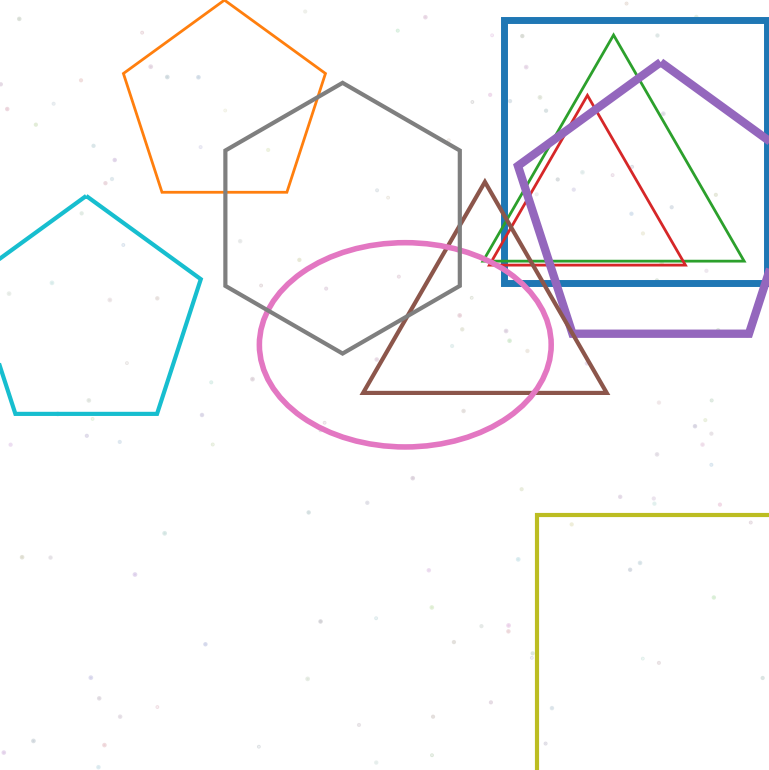[{"shape": "square", "thickness": 2.5, "radius": 0.85, "center": [0.826, 0.803]}, {"shape": "pentagon", "thickness": 1, "radius": 0.69, "center": [0.291, 0.862]}, {"shape": "triangle", "thickness": 1, "radius": 0.98, "center": [0.797, 0.759]}, {"shape": "triangle", "thickness": 1, "radius": 0.73, "center": [0.763, 0.729]}, {"shape": "pentagon", "thickness": 3, "radius": 0.97, "center": [0.858, 0.724]}, {"shape": "triangle", "thickness": 1.5, "radius": 0.91, "center": [0.63, 0.581]}, {"shape": "oval", "thickness": 2, "radius": 0.95, "center": [0.526, 0.552]}, {"shape": "hexagon", "thickness": 1.5, "radius": 0.88, "center": [0.445, 0.717]}, {"shape": "square", "thickness": 1.5, "radius": 0.89, "center": [0.876, 0.152]}, {"shape": "pentagon", "thickness": 1.5, "radius": 0.78, "center": [0.112, 0.589]}]